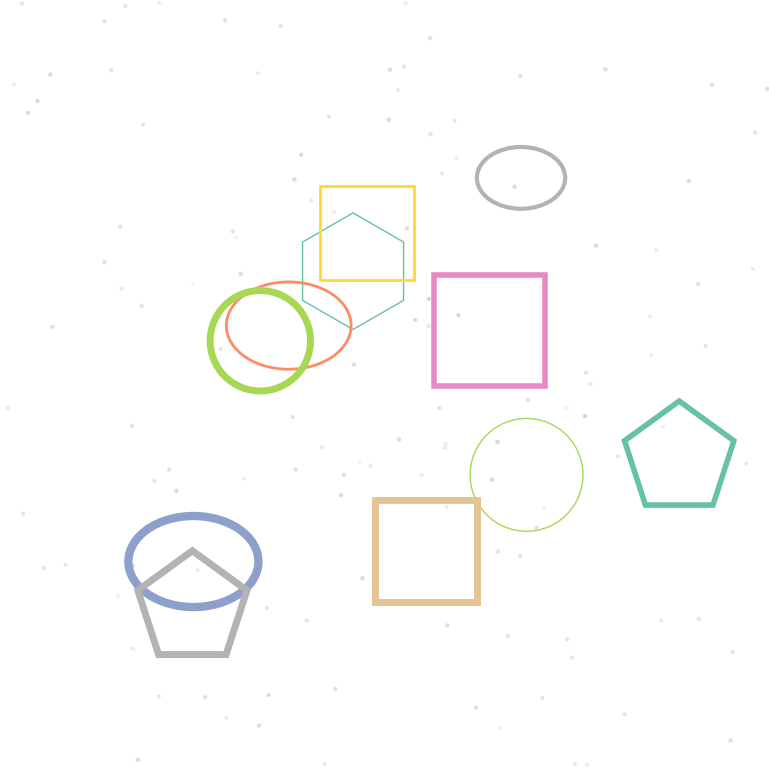[{"shape": "hexagon", "thickness": 0.5, "radius": 0.38, "center": [0.459, 0.648]}, {"shape": "pentagon", "thickness": 2, "radius": 0.37, "center": [0.882, 0.404]}, {"shape": "oval", "thickness": 1, "radius": 0.41, "center": [0.375, 0.577]}, {"shape": "oval", "thickness": 3, "radius": 0.42, "center": [0.251, 0.271]}, {"shape": "square", "thickness": 2, "radius": 0.36, "center": [0.636, 0.571]}, {"shape": "circle", "thickness": 2.5, "radius": 0.33, "center": [0.338, 0.557]}, {"shape": "circle", "thickness": 0.5, "radius": 0.37, "center": [0.684, 0.383]}, {"shape": "square", "thickness": 1, "radius": 0.31, "center": [0.477, 0.698]}, {"shape": "square", "thickness": 2.5, "radius": 0.33, "center": [0.553, 0.284]}, {"shape": "oval", "thickness": 1.5, "radius": 0.29, "center": [0.677, 0.769]}, {"shape": "pentagon", "thickness": 2.5, "radius": 0.37, "center": [0.25, 0.21]}]